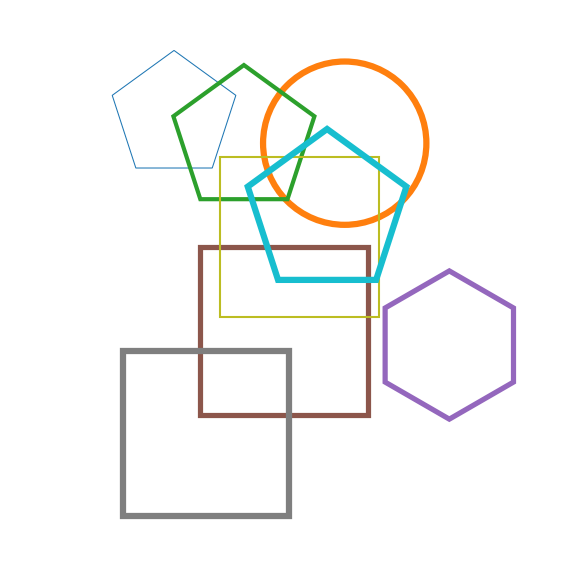[{"shape": "pentagon", "thickness": 0.5, "radius": 0.56, "center": [0.301, 0.799]}, {"shape": "circle", "thickness": 3, "radius": 0.71, "center": [0.597, 0.751]}, {"shape": "pentagon", "thickness": 2, "radius": 0.64, "center": [0.422, 0.758]}, {"shape": "hexagon", "thickness": 2.5, "radius": 0.64, "center": [0.778, 0.402]}, {"shape": "square", "thickness": 2.5, "radius": 0.73, "center": [0.492, 0.427]}, {"shape": "square", "thickness": 3, "radius": 0.72, "center": [0.356, 0.249]}, {"shape": "square", "thickness": 1, "radius": 0.69, "center": [0.519, 0.589]}, {"shape": "pentagon", "thickness": 3, "radius": 0.72, "center": [0.566, 0.631]}]